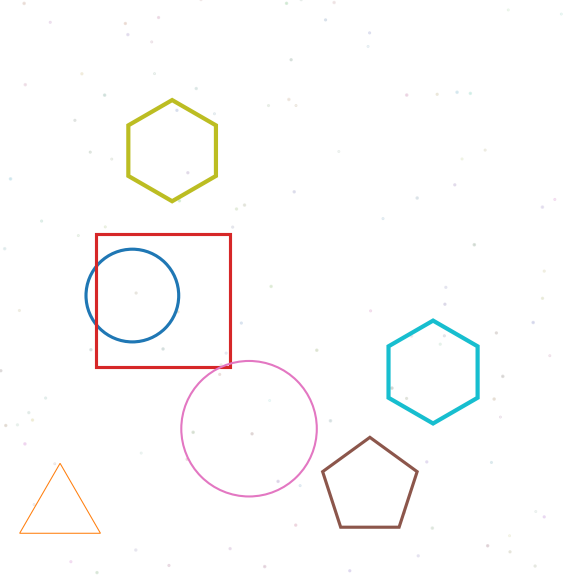[{"shape": "circle", "thickness": 1.5, "radius": 0.4, "center": [0.229, 0.487]}, {"shape": "triangle", "thickness": 0.5, "radius": 0.4, "center": [0.104, 0.116]}, {"shape": "square", "thickness": 1.5, "radius": 0.58, "center": [0.282, 0.479]}, {"shape": "pentagon", "thickness": 1.5, "radius": 0.43, "center": [0.64, 0.156]}, {"shape": "circle", "thickness": 1, "radius": 0.59, "center": [0.431, 0.257]}, {"shape": "hexagon", "thickness": 2, "radius": 0.44, "center": [0.298, 0.738]}, {"shape": "hexagon", "thickness": 2, "radius": 0.45, "center": [0.75, 0.355]}]